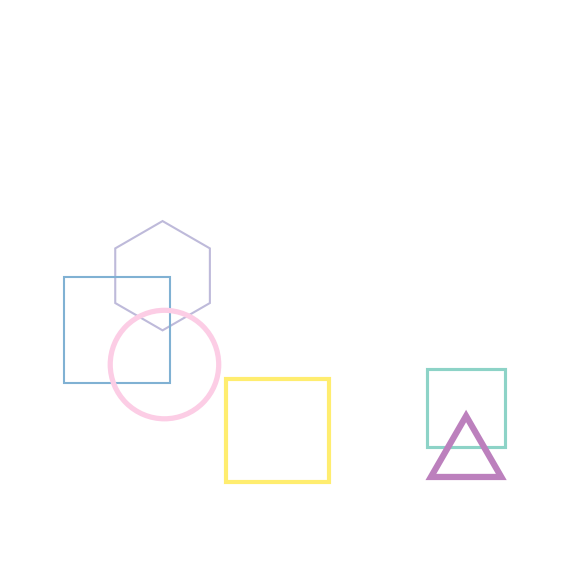[{"shape": "square", "thickness": 1.5, "radius": 0.34, "center": [0.806, 0.292]}, {"shape": "hexagon", "thickness": 1, "radius": 0.47, "center": [0.281, 0.522]}, {"shape": "square", "thickness": 1, "radius": 0.46, "center": [0.203, 0.428]}, {"shape": "circle", "thickness": 2.5, "radius": 0.47, "center": [0.285, 0.368]}, {"shape": "triangle", "thickness": 3, "radius": 0.35, "center": [0.807, 0.208]}, {"shape": "square", "thickness": 2, "radius": 0.45, "center": [0.481, 0.254]}]